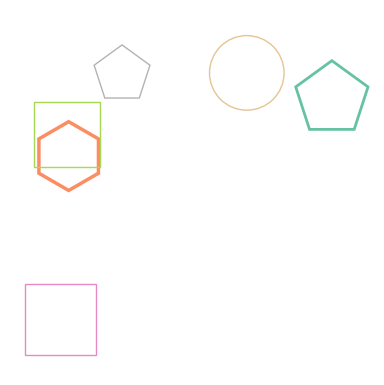[{"shape": "pentagon", "thickness": 2, "radius": 0.49, "center": [0.862, 0.744]}, {"shape": "hexagon", "thickness": 2.5, "radius": 0.45, "center": [0.178, 0.595]}, {"shape": "square", "thickness": 1, "radius": 0.46, "center": [0.156, 0.17]}, {"shape": "square", "thickness": 1, "radius": 0.43, "center": [0.174, 0.651]}, {"shape": "circle", "thickness": 1, "radius": 0.48, "center": [0.641, 0.811]}, {"shape": "pentagon", "thickness": 1, "radius": 0.38, "center": [0.317, 0.807]}]